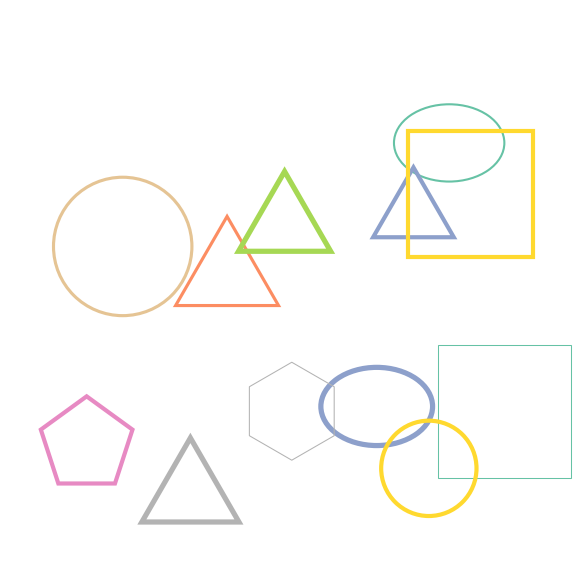[{"shape": "square", "thickness": 0.5, "radius": 0.57, "center": [0.873, 0.287]}, {"shape": "oval", "thickness": 1, "radius": 0.48, "center": [0.778, 0.752]}, {"shape": "triangle", "thickness": 1.5, "radius": 0.51, "center": [0.393, 0.522]}, {"shape": "triangle", "thickness": 2, "radius": 0.4, "center": [0.716, 0.629]}, {"shape": "oval", "thickness": 2.5, "radius": 0.48, "center": [0.652, 0.295]}, {"shape": "pentagon", "thickness": 2, "radius": 0.42, "center": [0.15, 0.229]}, {"shape": "triangle", "thickness": 2.5, "radius": 0.46, "center": [0.493, 0.61]}, {"shape": "circle", "thickness": 2, "radius": 0.41, "center": [0.743, 0.188]}, {"shape": "square", "thickness": 2, "radius": 0.54, "center": [0.815, 0.663]}, {"shape": "circle", "thickness": 1.5, "radius": 0.6, "center": [0.212, 0.572]}, {"shape": "triangle", "thickness": 2.5, "radius": 0.49, "center": [0.33, 0.144]}, {"shape": "hexagon", "thickness": 0.5, "radius": 0.42, "center": [0.505, 0.287]}]